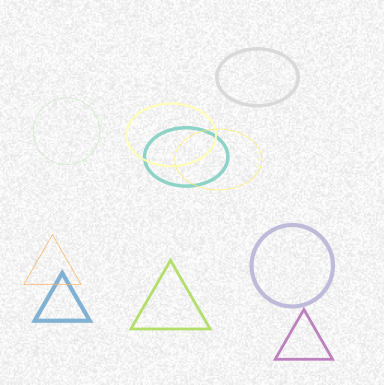[{"shape": "oval", "thickness": 2.5, "radius": 0.54, "center": [0.484, 0.592]}, {"shape": "oval", "thickness": 1.5, "radius": 0.58, "center": [0.445, 0.65]}, {"shape": "circle", "thickness": 3, "radius": 0.53, "center": [0.759, 0.31]}, {"shape": "triangle", "thickness": 3, "radius": 0.41, "center": [0.162, 0.208]}, {"shape": "triangle", "thickness": 0.5, "radius": 0.43, "center": [0.136, 0.304]}, {"shape": "triangle", "thickness": 2, "radius": 0.59, "center": [0.443, 0.205]}, {"shape": "oval", "thickness": 2.5, "radius": 0.53, "center": [0.669, 0.799]}, {"shape": "triangle", "thickness": 2, "radius": 0.43, "center": [0.789, 0.11]}, {"shape": "circle", "thickness": 0.5, "radius": 0.43, "center": [0.173, 0.659]}, {"shape": "oval", "thickness": 0.5, "radius": 0.57, "center": [0.567, 0.586]}]